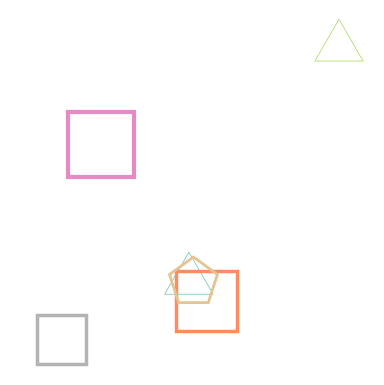[{"shape": "triangle", "thickness": 0.5, "radius": 0.36, "center": [0.491, 0.272]}, {"shape": "square", "thickness": 2.5, "radius": 0.39, "center": [0.537, 0.219]}, {"shape": "square", "thickness": 3, "radius": 0.43, "center": [0.262, 0.625]}, {"shape": "triangle", "thickness": 0.5, "radius": 0.36, "center": [0.881, 0.878]}, {"shape": "pentagon", "thickness": 2, "radius": 0.33, "center": [0.503, 0.267]}, {"shape": "square", "thickness": 2.5, "radius": 0.32, "center": [0.16, 0.119]}]